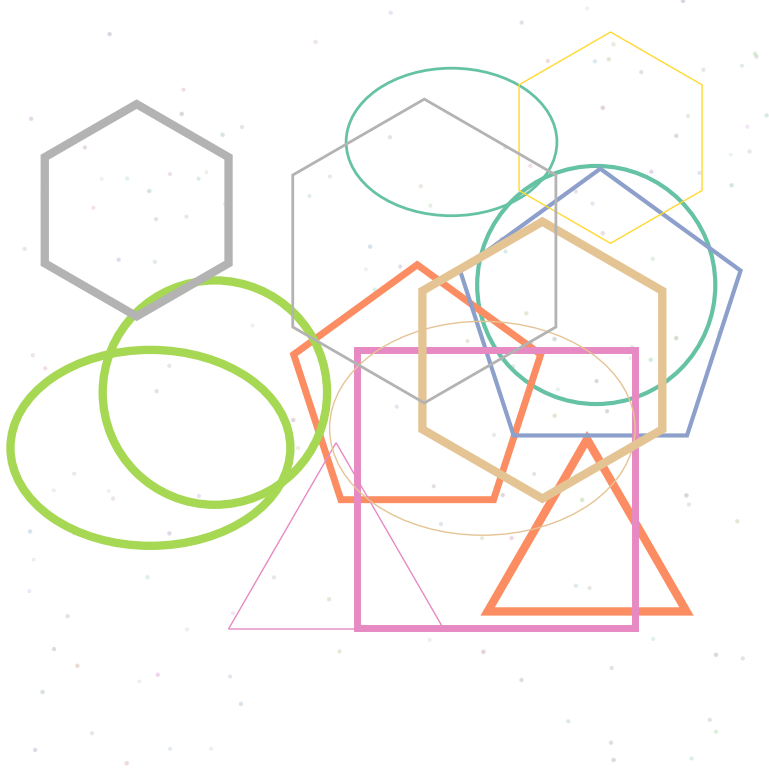[{"shape": "oval", "thickness": 1, "radius": 0.68, "center": [0.586, 0.816]}, {"shape": "circle", "thickness": 1.5, "radius": 0.77, "center": [0.774, 0.63]}, {"shape": "triangle", "thickness": 3, "radius": 0.75, "center": [0.762, 0.28]}, {"shape": "pentagon", "thickness": 2.5, "radius": 0.84, "center": [0.542, 0.488]}, {"shape": "pentagon", "thickness": 1.5, "radius": 0.96, "center": [0.78, 0.589]}, {"shape": "square", "thickness": 2.5, "radius": 0.9, "center": [0.644, 0.365]}, {"shape": "triangle", "thickness": 0.5, "radius": 0.81, "center": [0.437, 0.264]}, {"shape": "circle", "thickness": 3, "radius": 0.73, "center": [0.279, 0.49]}, {"shape": "oval", "thickness": 3, "radius": 0.91, "center": [0.195, 0.418]}, {"shape": "hexagon", "thickness": 0.5, "radius": 0.69, "center": [0.793, 0.821]}, {"shape": "oval", "thickness": 0.5, "radius": 0.99, "center": [0.626, 0.444]}, {"shape": "hexagon", "thickness": 3, "radius": 0.9, "center": [0.704, 0.532]}, {"shape": "hexagon", "thickness": 3, "radius": 0.69, "center": [0.177, 0.727]}, {"shape": "hexagon", "thickness": 1, "radius": 0.99, "center": [0.551, 0.674]}]